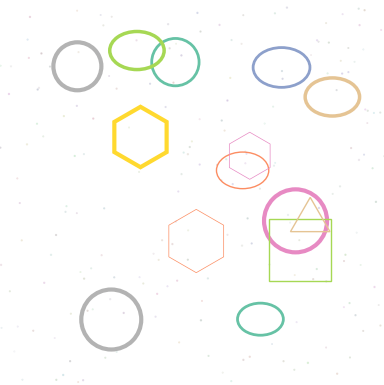[{"shape": "circle", "thickness": 2, "radius": 0.31, "center": [0.456, 0.839]}, {"shape": "oval", "thickness": 2, "radius": 0.3, "center": [0.676, 0.171]}, {"shape": "hexagon", "thickness": 0.5, "radius": 0.41, "center": [0.51, 0.374]}, {"shape": "oval", "thickness": 1, "radius": 0.34, "center": [0.63, 0.557]}, {"shape": "oval", "thickness": 2, "radius": 0.37, "center": [0.731, 0.825]}, {"shape": "hexagon", "thickness": 0.5, "radius": 0.31, "center": [0.649, 0.595]}, {"shape": "circle", "thickness": 3, "radius": 0.41, "center": [0.768, 0.426]}, {"shape": "square", "thickness": 1, "radius": 0.4, "center": [0.779, 0.35]}, {"shape": "oval", "thickness": 2.5, "radius": 0.35, "center": [0.356, 0.869]}, {"shape": "hexagon", "thickness": 3, "radius": 0.39, "center": [0.365, 0.644]}, {"shape": "oval", "thickness": 2.5, "radius": 0.35, "center": [0.863, 0.748]}, {"shape": "triangle", "thickness": 1, "radius": 0.3, "center": [0.806, 0.428]}, {"shape": "circle", "thickness": 3, "radius": 0.31, "center": [0.201, 0.828]}, {"shape": "circle", "thickness": 3, "radius": 0.39, "center": [0.289, 0.17]}]